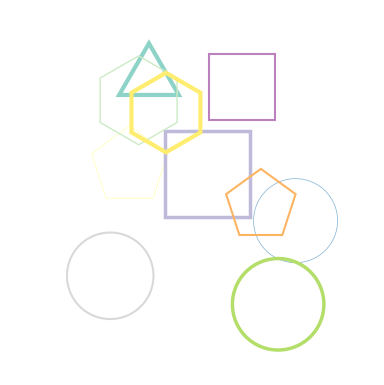[{"shape": "triangle", "thickness": 3, "radius": 0.45, "center": [0.387, 0.798]}, {"shape": "pentagon", "thickness": 0.5, "radius": 0.52, "center": [0.337, 0.569]}, {"shape": "square", "thickness": 2.5, "radius": 0.55, "center": [0.538, 0.548]}, {"shape": "circle", "thickness": 0.5, "radius": 0.55, "center": [0.768, 0.427]}, {"shape": "pentagon", "thickness": 1.5, "radius": 0.47, "center": [0.678, 0.466]}, {"shape": "circle", "thickness": 2.5, "radius": 0.59, "center": [0.722, 0.21]}, {"shape": "circle", "thickness": 1.5, "radius": 0.56, "center": [0.286, 0.284]}, {"shape": "square", "thickness": 1.5, "radius": 0.43, "center": [0.629, 0.774]}, {"shape": "hexagon", "thickness": 1, "radius": 0.58, "center": [0.36, 0.74]}, {"shape": "hexagon", "thickness": 3, "radius": 0.52, "center": [0.431, 0.708]}]